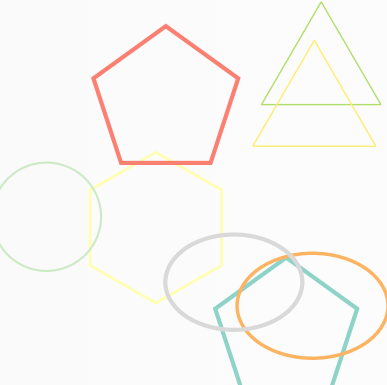[{"shape": "pentagon", "thickness": 3, "radius": 0.96, "center": [0.739, 0.138]}, {"shape": "hexagon", "thickness": 2, "radius": 0.98, "center": [0.402, 0.409]}, {"shape": "pentagon", "thickness": 3, "radius": 0.98, "center": [0.428, 0.736]}, {"shape": "oval", "thickness": 2.5, "radius": 0.97, "center": [0.807, 0.206]}, {"shape": "triangle", "thickness": 1, "radius": 0.89, "center": [0.829, 0.817]}, {"shape": "oval", "thickness": 3, "radius": 0.88, "center": [0.603, 0.267]}, {"shape": "circle", "thickness": 1.5, "radius": 0.7, "center": [0.12, 0.437]}, {"shape": "triangle", "thickness": 1, "radius": 0.92, "center": [0.811, 0.712]}]